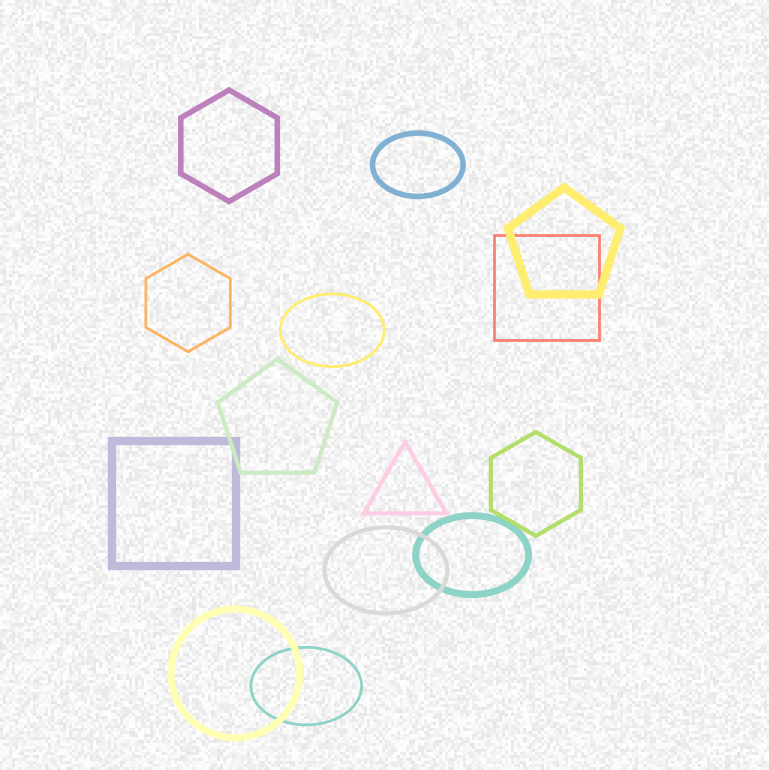[{"shape": "oval", "thickness": 2.5, "radius": 0.37, "center": [0.613, 0.279]}, {"shape": "oval", "thickness": 1, "radius": 0.36, "center": [0.398, 0.109]}, {"shape": "circle", "thickness": 2.5, "radius": 0.42, "center": [0.306, 0.126]}, {"shape": "square", "thickness": 3, "radius": 0.4, "center": [0.226, 0.346]}, {"shape": "square", "thickness": 1, "radius": 0.34, "center": [0.71, 0.627]}, {"shape": "oval", "thickness": 2, "radius": 0.29, "center": [0.543, 0.786]}, {"shape": "hexagon", "thickness": 1, "radius": 0.32, "center": [0.244, 0.607]}, {"shape": "hexagon", "thickness": 1.5, "radius": 0.34, "center": [0.696, 0.372]}, {"shape": "triangle", "thickness": 1.5, "radius": 0.31, "center": [0.526, 0.364]}, {"shape": "oval", "thickness": 1.5, "radius": 0.4, "center": [0.501, 0.259]}, {"shape": "hexagon", "thickness": 2, "radius": 0.36, "center": [0.297, 0.811]}, {"shape": "pentagon", "thickness": 1.5, "radius": 0.41, "center": [0.36, 0.452]}, {"shape": "oval", "thickness": 1, "radius": 0.34, "center": [0.431, 0.571]}, {"shape": "pentagon", "thickness": 3, "radius": 0.38, "center": [0.733, 0.68]}]